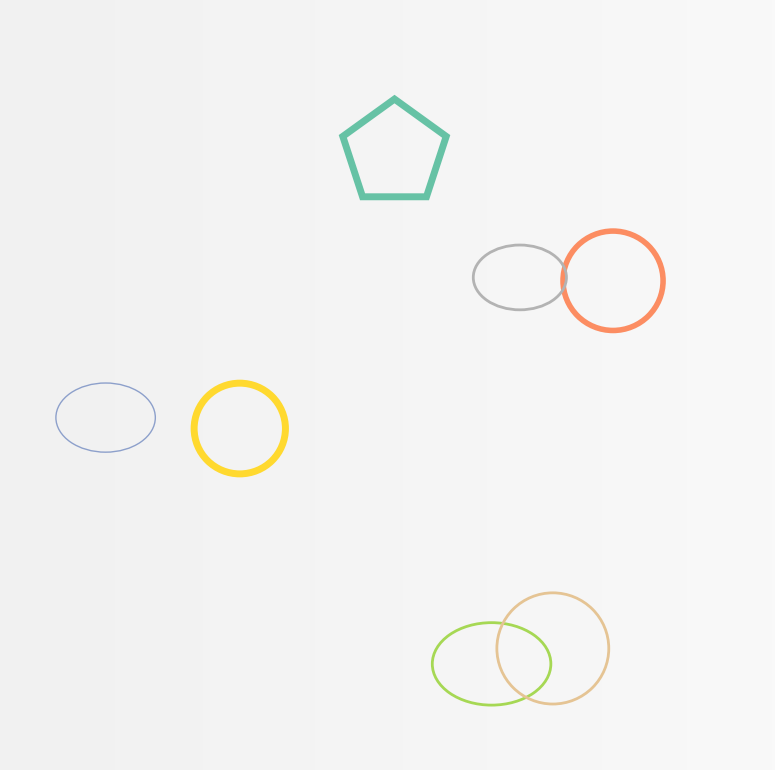[{"shape": "pentagon", "thickness": 2.5, "radius": 0.35, "center": [0.509, 0.801]}, {"shape": "circle", "thickness": 2, "radius": 0.32, "center": [0.791, 0.635]}, {"shape": "oval", "thickness": 0.5, "radius": 0.32, "center": [0.136, 0.458]}, {"shape": "oval", "thickness": 1, "radius": 0.38, "center": [0.634, 0.138]}, {"shape": "circle", "thickness": 2.5, "radius": 0.29, "center": [0.309, 0.443]}, {"shape": "circle", "thickness": 1, "radius": 0.36, "center": [0.713, 0.158]}, {"shape": "oval", "thickness": 1, "radius": 0.3, "center": [0.671, 0.64]}]